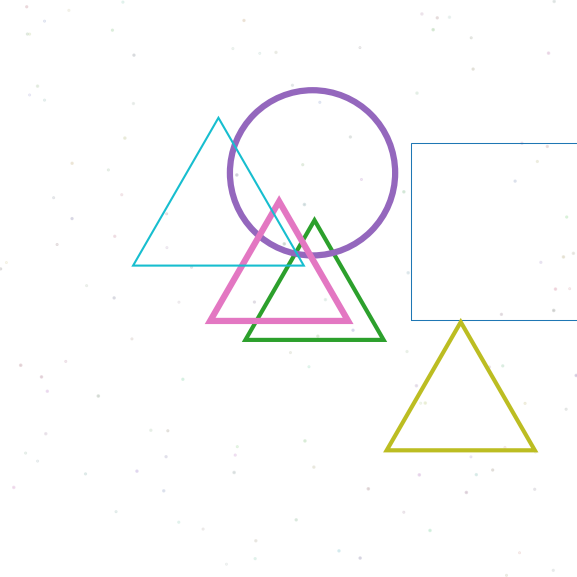[{"shape": "square", "thickness": 0.5, "radius": 0.76, "center": [0.864, 0.599]}, {"shape": "triangle", "thickness": 2, "radius": 0.69, "center": [0.545, 0.48]}, {"shape": "circle", "thickness": 3, "radius": 0.72, "center": [0.541, 0.7]}, {"shape": "triangle", "thickness": 3, "radius": 0.69, "center": [0.483, 0.512]}, {"shape": "triangle", "thickness": 2, "radius": 0.74, "center": [0.798, 0.293]}, {"shape": "triangle", "thickness": 1, "radius": 0.85, "center": [0.378, 0.625]}]